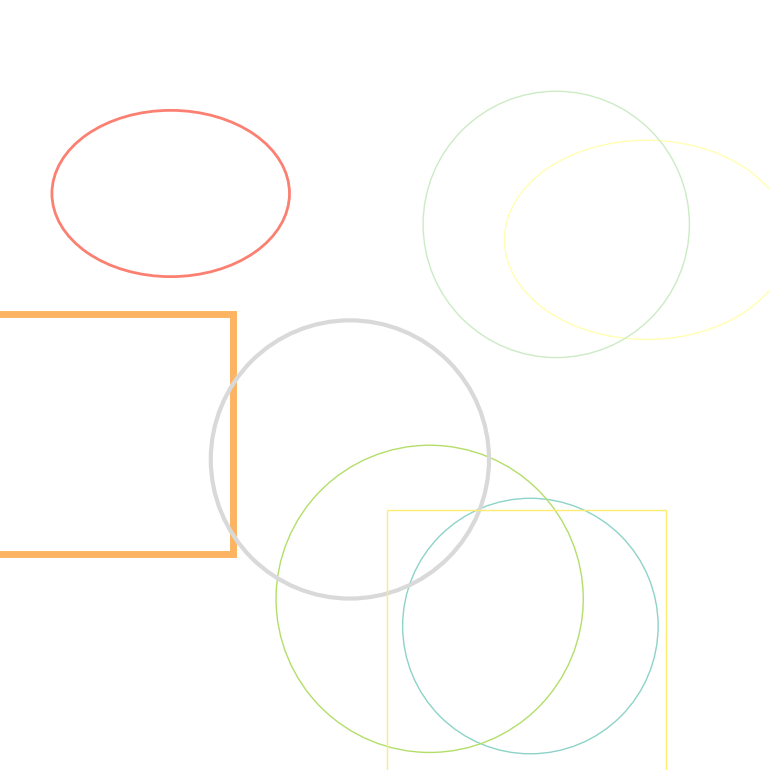[{"shape": "circle", "thickness": 0.5, "radius": 0.83, "center": [0.689, 0.187]}, {"shape": "oval", "thickness": 0.5, "radius": 0.92, "center": [0.84, 0.689]}, {"shape": "oval", "thickness": 1, "radius": 0.77, "center": [0.222, 0.749]}, {"shape": "square", "thickness": 2.5, "radius": 0.78, "center": [0.146, 0.437]}, {"shape": "circle", "thickness": 0.5, "radius": 1.0, "center": [0.558, 0.222]}, {"shape": "circle", "thickness": 1.5, "radius": 0.9, "center": [0.454, 0.403]}, {"shape": "circle", "thickness": 0.5, "radius": 0.86, "center": [0.722, 0.709]}, {"shape": "square", "thickness": 0.5, "radius": 0.91, "center": [0.684, 0.157]}]